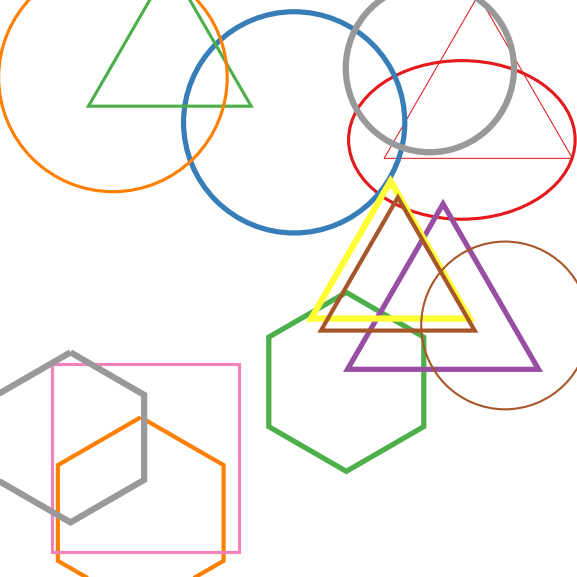[{"shape": "oval", "thickness": 1.5, "radius": 0.98, "center": [0.8, 0.757]}, {"shape": "triangle", "thickness": 0.5, "radius": 0.94, "center": [0.828, 0.819]}, {"shape": "circle", "thickness": 2.5, "radius": 0.96, "center": [0.509, 0.787]}, {"shape": "hexagon", "thickness": 2.5, "radius": 0.77, "center": [0.6, 0.338]}, {"shape": "triangle", "thickness": 1.5, "radius": 0.81, "center": [0.294, 0.897]}, {"shape": "triangle", "thickness": 2.5, "radius": 0.95, "center": [0.767, 0.455]}, {"shape": "circle", "thickness": 1.5, "radius": 0.99, "center": [0.196, 0.865]}, {"shape": "hexagon", "thickness": 2, "radius": 0.83, "center": [0.244, 0.111]}, {"shape": "triangle", "thickness": 3, "radius": 0.79, "center": [0.676, 0.527]}, {"shape": "circle", "thickness": 1, "radius": 0.73, "center": [0.875, 0.436]}, {"shape": "triangle", "thickness": 2, "radius": 0.77, "center": [0.689, 0.504]}, {"shape": "square", "thickness": 1.5, "radius": 0.81, "center": [0.253, 0.206]}, {"shape": "circle", "thickness": 3, "radius": 0.73, "center": [0.744, 0.881]}, {"shape": "hexagon", "thickness": 3, "radius": 0.74, "center": [0.122, 0.242]}]